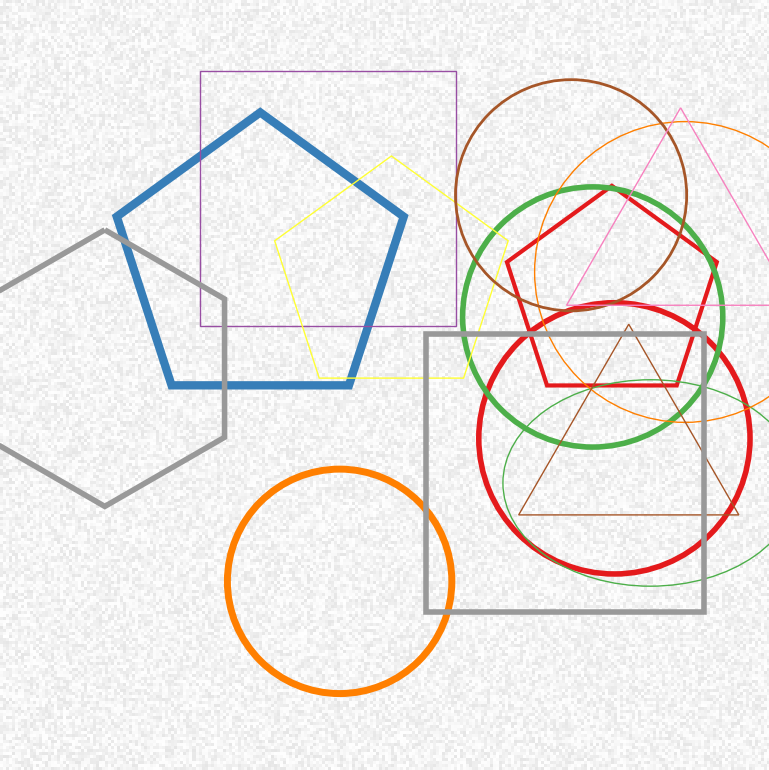[{"shape": "pentagon", "thickness": 1.5, "radius": 0.72, "center": [0.795, 0.615]}, {"shape": "circle", "thickness": 2, "radius": 0.88, "center": [0.798, 0.431]}, {"shape": "pentagon", "thickness": 3, "radius": 0.98, "center": [0.338, 0.658]}, {"shape": "oval", "thickness": 0.5, "radius": 0.96, "center": [0.845, 0.373]}, {"shape": "circle", "thickness": 2, "radius": 0.84, "center": [0.77, 0.588]}, {"shape": "square", "thickness": 0.5, "radius": 0.83, "center": [0.426, 0.742]}, {"shape": "circle", "thickness": 0.5, "radius": 0.98, "center": [0.89, 0.647]}, {"shape": "circle", "thickness": 2.5, "radius": 0.73, "center": [0.441, 0.245]}, {"shape": "pentagon", "thickness": 0.5, "radius": 0.8, "center": [0.508, 0.638]}, {"shape": "triangle", "thickness": 0.5, "radius": 0.83, "center": [0.817, 0.414]}, {"shape": "circle", "thickness": 1, "radius": 0.75, "center": [0.742, 0.746]}, {"shape": "triangle", "thickness": 0.5, "radius": 0.85, "center": [0.884, 0.689]}, {"shape": "square", "thickness": 2, "radius": 0.9, "center": [0.734, 0.386]}, {"shape": "hexagon", "thickness": 2, "radius": 0.9, "center": [0.136, 0.522]}]